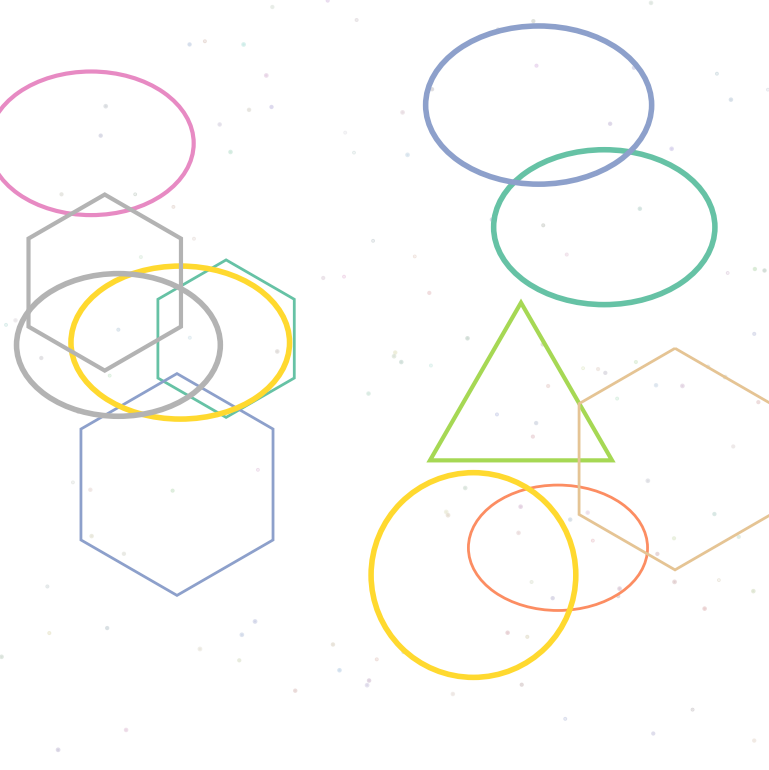[{"shape": "oval", "thickness": 2, "radius": 0.72, "center": [0.785, 0.705]}, {"shape": "hexagon", "thickness": 1, "radius": 0.51, "center": [0.294, 0.56]}, {"shape": "oval", "thickness": 1, "radius": 0.58, "center": [0.725, 0.289]}, {"shape": "oval", "thickness": 2, "radius": 0.73, "center": [0.7, 0.864]}, {"shape": "hexagon", "thickness": 1, "radius": 0.72, "center": [0.23, 0.371]}, {"shape": "oval", "thickness": 1.5, "radius": 0.67, "center": [0.118, 0.814]}, {"shape": "triangle", "thickness": 1.5, "radius": 0.68, "center": [0.677, 0.47]}, {"shape": "circle", "thickness": 2, "radius": 0.66, "center": [0.615, 0.253]}, {"shape": "oval", "thickness": 2, "radius": 0.71, "center": [0.234, 0.555]}, {"shape": "hexagon", "thickness": 1, "radius": 0.72, "center": [0.877, 0.404]}, {"shape": "hexagon", "thickness": 1.5, "radius": 0.57, "center": [0.136, 0.633]}, {"shape": "oval", "thickness": 2, "radius": 0.66, "center": [0.154, 0.552]}]